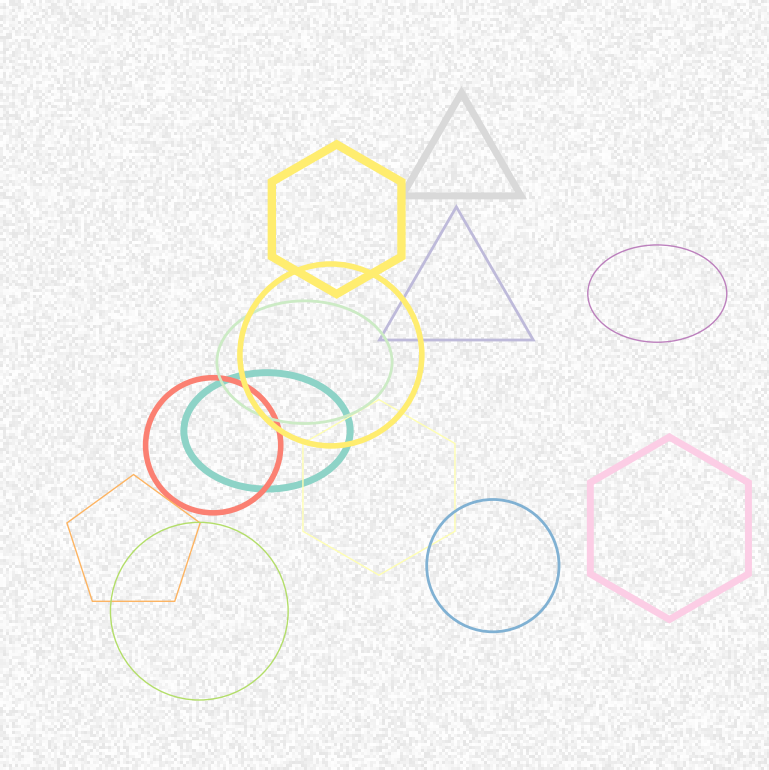[{"shape": "oval", "thickness": 2.5, "radius": 0.54, "center": [0.347, 0.44]}, {"shape": "hexagon", "thickness": 0.5, "radius": 0.57, "center": [0.492, 0.367]}, {"shape": "triangle", "thickness": 1, "radius": 0.58, "center": [0.593, 0.616]}, {"shape": "circle", "thickness": 2, "radius": 0.44, "center": [0.277, 0.422]}, {"shape": "circle", "thickness": 1, "radius": 0.43, "center": [0.64, 0.265]}, {"shape": "pentagon", "thickness": 0.5, "radius": 0.45, "center": [0.173, 0.293]}, {"shape": "circle", "thickness": 0.5, "radius": 0.58, "center": [0.259, 0.206]}, {"shape": "hexagon", "thickness": 2.5, "radius": 0.59, "center": [0.869, 0.314]}, {"shape": "triangle", "thickness": 2.5, "radius": 0.45, "center": [0.599, 0.79]}, {"shape": "oval", "thickness": 0.5, "radius": 0.45, "center": [0.854, 0.619]}, {"shape": "oval", "thickness": 1, "radius": 0.57, "center": [0.395, 0.53]}, {"shape": "circle", "thickness": 2, "radius": 0.59, "center": [0.43, 0.539]}, {"shape": "hexagon", "thickness": 3, "radius": 0.49, "center": [0.437, 0.715]}]